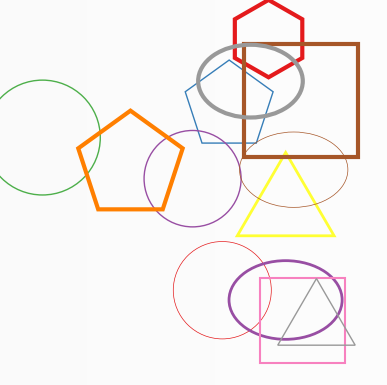[{"shape": "circle", "thickness": 0.5, "radius": 0.63, "center": [0.574, 0.246]}, {"shape": "hexagon", "thickness": 3, "radius": 0.5, "center": [0.693, 0.9]}, {"shape": "pentagon", "thickness": 1, "radius": 0.6, "center": [0.591, 0.725]}, {"shape": "circle", "thickness": 1, "radius": 0.75, "center": [0.11, 0.643]}, {"shape": "circle", "thickness": 1, "radius": 0.63, "center": [0.497, 0.536]}, {"shape": "oval", "thickness": 2, "radius": 0.73, "center": [0.737, 0.221]}, {"shape": "pentagon", "thickness": 3, "radius": 0.71, "center": [0.337, 0.571]}, {"shape": "triangle", "thickness": 2, "radius": 0.72, "center": [0.737, 0.46]}, {"shape": "square", "thickness": 3, "radius": 0.73, "center": [0.777, 0.738]}, {"shape": "oval", "thickness": 0.5, "radius": 0.7, "center": [0.758, 0.559]}, {"shape": "square", "thickness": 1.5, "radius": 0.55, "center": [0.78, 0.167]}, {"shape": "oval", "thickness": 3, "radius": 0.68, "center": [0.646, 0.789]}, {"shape": "triangle", "thickness": 1, "radius": 0.58, "center": [0.817, 0.161]}]